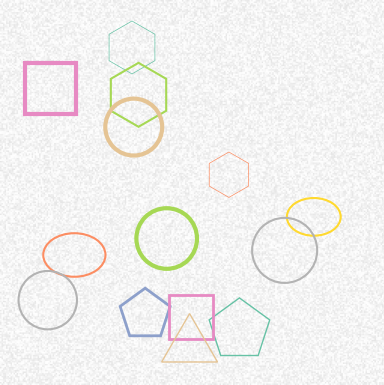[{"shape": "pentagon", "thickness": 1, "radius": 0.41, "center": [0.622, 0.143]}, {"shape": "hexagon", "thickness": 0.5, "radius": 0.34, "center": [0.343, 0.877]}, {"shape": "oval", "thickness": 1.5, "radius": 0.4, "center": [0.193, 0.338]}, {"shape": "hexagon", "thickness": 0.5, "radius": 0.29, "center": [0.595, 0.546]}, {"shape": "pentagon", "thickness": 2, "radius": 0.34, "center": [0.377, 0.183]}, {"shape": "square", "thickness": 2, "radius": 0.29, "center": [0.497, 0.176]}, {"shape": "square", "thickness": 3, "radius": 0.33, "center": [0.132, 0.77]}, {"shape": "hexagon", "thickness": 1.5, "radius": 0.42, "center": [0.36, 0.754]}, {"shape": "circle", "thickness": 3, "radius": 0.39, "center": [0.433, 0.38]}, {"shape": "oval", "thickness": 1.5, "radius": 0.35, "center": [0.815, 0.437]}, {"shape": "circle", "thickness": 3, "radius": 0.37, "center": [0.347, 0.67]}, {"shape": "triangle", "thickness": 1, "radius": 0.42, "center": [0.492, 0.102]}, {"shape": "circle", "thickness": 1.5, "radius": 0.38, "center": [0.124, 0.22]}, {"shape": "circle", "thickness": 1.5, "radius": 0.42, "center": [0.739, 0.35]}]